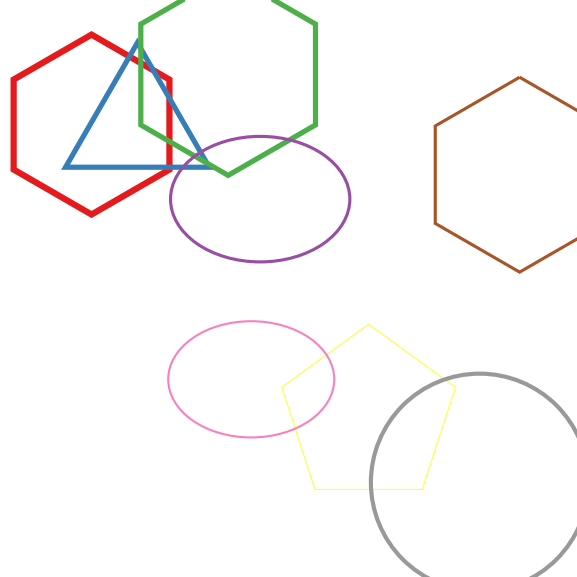[{"shape": "hexagon", "thickness": 3, "radius": 0.78, "center": [0.159, 0.783]}, {"shape": "triangle", "thickness": 2.5, "radius": 0.72, "center": [0.238, 0.781]}, {"shape": "hexagon", "thickness": 2.5, "radius": 0.87, "center": [0.395, 0.87]}, {"shape": "oval", "thickness": 1.5, "radius": 0.78, "center": [0.451, 0.654]}, {"shape": "pentagon", "thickness": 0.5, "radius": 0.79, "center": [0.638, 0.28]}, {"shape": "hexagon", "thickness": 1.5, "radius": 0.84, "center": [0.9, 0.697]}, {"shape": "oval", "thickness": 1, "radius": 0.72, "center": [0.435, 0.342]}, {"shape": "circle", "thickness": 2, "radius": 0.94, "center": [0.831, 0.164]}]